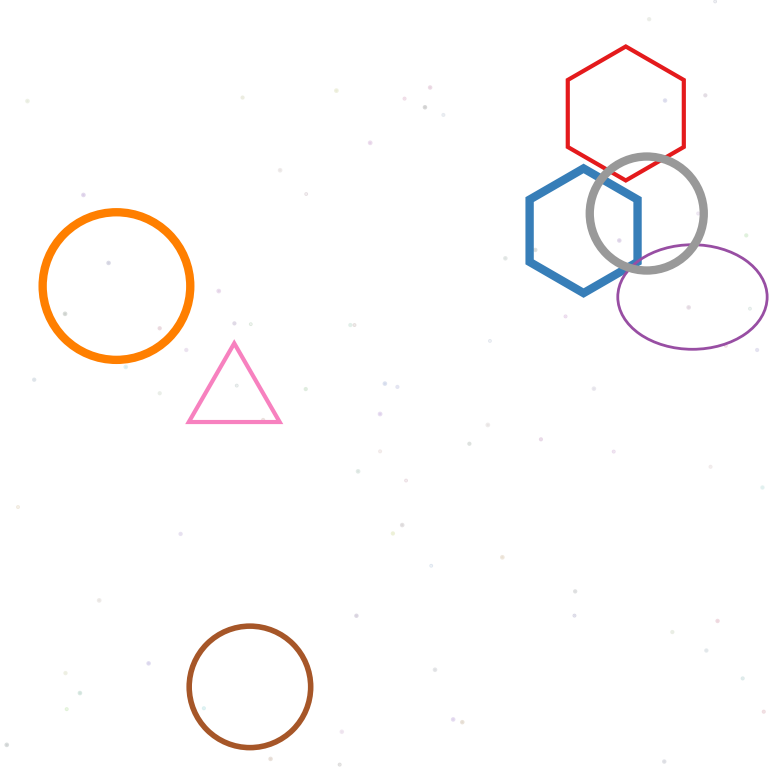[{"shape": "hexagon", "thickness": 1.5, "radius": 0.44, "center": [0.813, 0.853]}, {"shape": "hexagon", "thickness": 3, "radius": 0.4, "center": [0.758, 0.7]}, {"shape": "oval", "thickness": 1, "radius": 0.48, "center": [0.899, 0.614]}, {"shape": "circle", "thickness": 3, "radius": 0.48, "center": [0.151, 0.628]}, {"shape": "circle", "thickness": 2, "radius": 0.39, "center": [0.325, 0.108]}, {"shape": "triangle", "thickness": 1.5, "radius": 0.34, "center": [0.304, 0.486]}, {"shape": "circle", "thickness": 3, "radius": 0.37, "center": [0.84, 0.723]}]